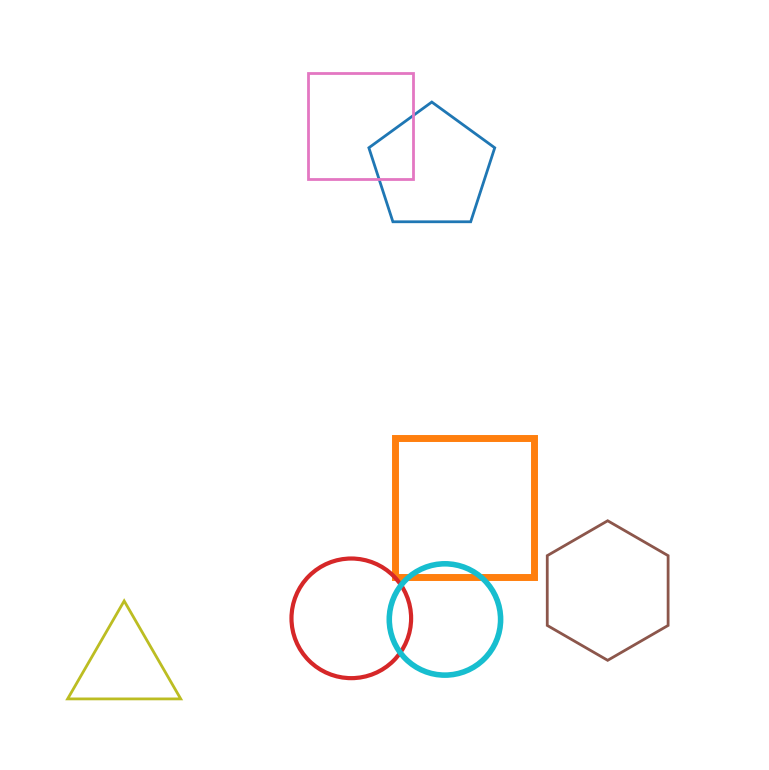[{"shape": "pentagon", "thickness": 1, "radius": 0.43, "center": [0.561, 0.782]}, {"shape": "square", "thickness": 2.5, "radius": 0.45, "center": [0.603, 0.341]}, {"shape": "circle", "thickness": 1.5, "radius": 0.39, "center": [0.456, 0.197]}, {"shape": "hexagon", "thickness": 1, "radius": 0.45, "center": [0.789, 0.233]}, {"shape": "square", "thickness": 1, "radius": 0.34, "center": [0.468, 0.836]}, {"shape": "triangle", "thickness": 1, "radius": 0.42, "center": [0.161, 0.135]}, {"shape": "circle", "thickness": 2, "radius": 0.36, "center": [0.578, 0.196]}]